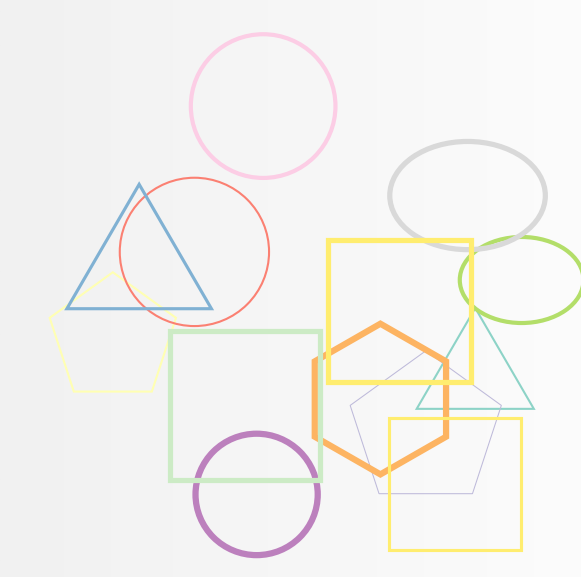[{"shape": "triangle", "thickness": 1, "radius": 0.58, "center": [0.818, 0.349]}, {"shape": "pentagon", "thickness": 1, "radius": 0.57, "center": [0.194, 0.413]}, {"shape": "pentagon", "thickness": 0.5, "radius": 0.68, "center": [0.732, 0.255]}, {"shape": "circle", "thickness": 1, "radius": 0.64, "center": [0.334, 0.563]}, {"shape": "triangle", "thickness": 1.5, "radius": 0.72, "center": [0.239, 0.536]}, {"shape": "hexagon", "thickness": 3, "radius": 0.65, "center": [0.654, 0.308]}, {"shape": "oval", "thickness": 2, "radius": 0.53, "center": [0.897, 0.514]}, {"shape": "circle", "thickness": 2, "radius": 0.62, "center": [0.453, 0.815]}, {"shape": "oval", "thickness": 2.5, "radius": 0.67, "center": [0.804, 0.661]}, {"shape": "circle", "thickness": 3, "radius": 0.53, "center": [0.441, 0.143]}, {"shape": "square", "thickness": 2.5, "radius": 0.65, "center": [0.421, 0.297]}, {"shape": "square", "thickness": 2.5, "radius": 0.61, "center": [0.687, 0.461]}, {"shape": "square", "thickness": 1.5, "radius": 0.57, "center": [0.783, 0.161]}]